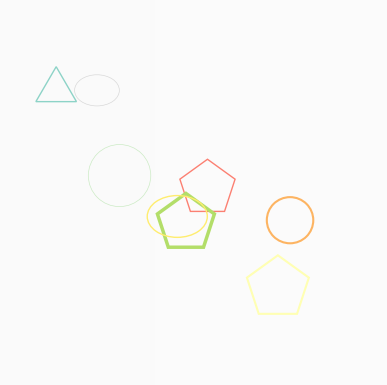[{"shape": "triangle", "thickness": 1, "radius": 0.3, "center": [0.145, 0.766]}, {"shape": "pentagon", "thickness": 1.5, "radius": 0.42, "center": [0.717, 0.253]}, {"shape": "pentagon", "thickness": 1, "radius": 0.37, "center": [0.535, 0.511]}, {"shape": "circle", "thickness": 1.5, "radius": 0.3, "center": [0.749, 0.428]}, {"shape": "pentagon", "thickness": 2.5, "radius": 0.39, "center": [0.48, 0.42]}, {"shape": "oval", "thickness": 0.5, "radius": 0.29, "center": [0.25, 0.765]}, {"shape": "circle", "thickness": 0.5, "radius": 0.4, "center": [0.308, 0.544]}, {"shape": "oval", "thickness": 1, "radius": 0.39, "center": [0.457, 0.438]}]